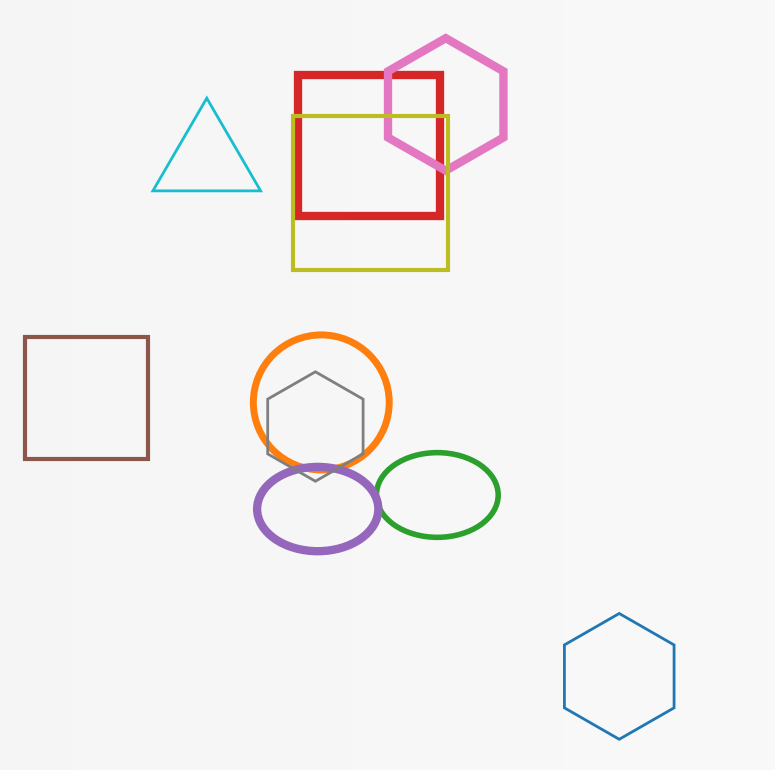[{"shape": "hexagon", "thickness": 1, "radius": 0.41, "center": [0.799, 0.122]}, {"shape": "circle", "thickness": 2.5, "radius": 0.44, "center": [0.415, 0.477]}, {"shape": "oval", "thickness": 2, "radius": 0.39, "center": [0.564, 0.357]}, {"shape": "square", "thickness": 3, "radius": 0.46, "center": [0.476, 0.811]}, {"shape": "oval", "thickness": 3, "radius": 0.39, "center": [0.41, 0.339]}, {"shape": "square", "thickness": 1.5, "radius": 0.4, "center": [0.111, 0.483]}, {"shape": "hexagon", "thickness": 3, "radius": 0.43, "center": [0.575, 0.864]}, {"shape": "hexagon", "thickness": 1, "radius": 0.36, "center": [0.407, 0.446]}, {"shape": "square", "thickness": 1.5, "radius": 0.5, "center": [0.478, 0.75]}, {"shape": "triangle", "thickness": 1, "radius": 0.4, "center": [0.267, 0.792]}]